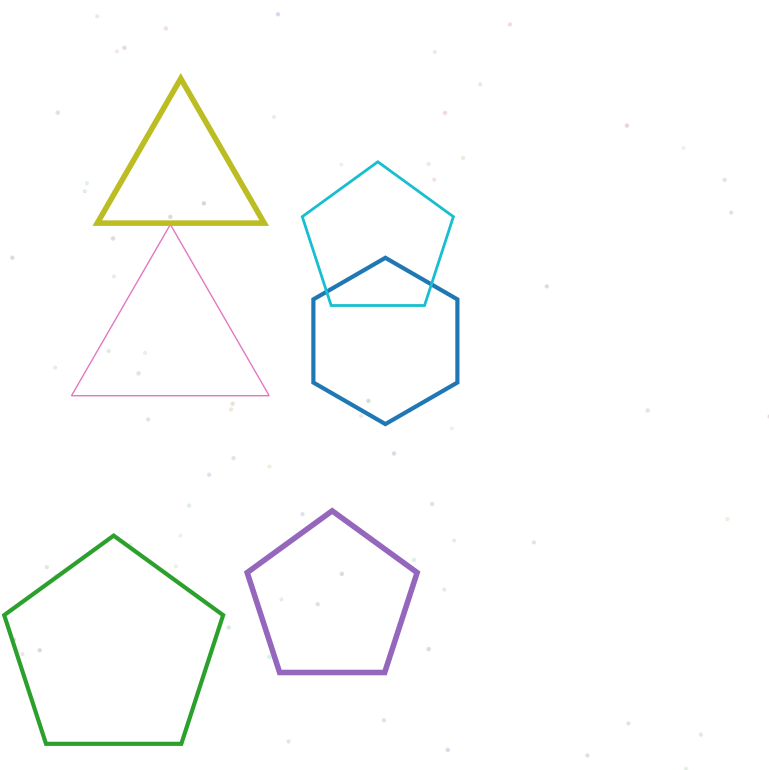[{"shape": "hexagon", "thickness": 1.5, "radius": 0.54, "center": [0.501, 0.557]}, {"shape": "pentagon", "thickness": 1.5, "radius": 0.75, "center": [0.148, 0.155]}, {"shape": "pentagon", "thickness": 2, "radius": 0.58, "center": [0.431, 0.221]}, {"shape": "triangle", "thickness": 0.5, "radius": 0.74, "center": [0.221, 0.56]}, {"shape": "triangle", "thickness": 2, "radius": 0.63, "center": [0.235, 0.773]}, {"shape": "pentagon", "thickness": 1, "radius": 0.52, "center": [0.491, 0.687]}]